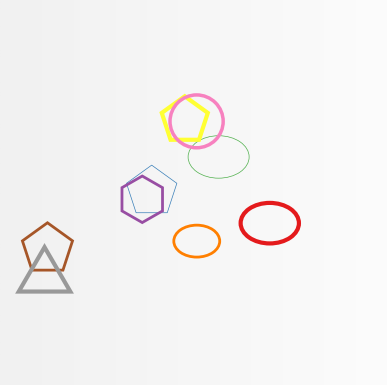[{"shape": "oval", "thickness": 3, "radius": 0.38, "center": [0.696, 0.42]}, {"shape": "pentagon", "thickness": 0.5, "radius": 0.34, "center": [0.391, 0.503]}, {"shape": "oval", "thickness": 0.5, "radius": 0.39, "center": [0.564, 0.592]}, {"shape": "hexagon", "thickness": 2, "radius": 0.3, "center": [0.367, 0.482]}, {"shape": "oval", "thickness": 2, "radius": 0.3, "center": [0.508, 0.374]}, {"shape": "pentagon", "thickness": 3, "radius": 0.31, "center": [0.477, 0.687]}, {"shape": "pentagon", "thickness": 2, "radius": 0.34, "center": [0.123, 0.353]}, {"shape": "circle", "thickness": 2.5, "radius": 0.34, "center": [0.507, 0.685]}, {"shape": "triangle", "thickness": 3, "radius": 0.38, "center": [0.115, 0.281]}]